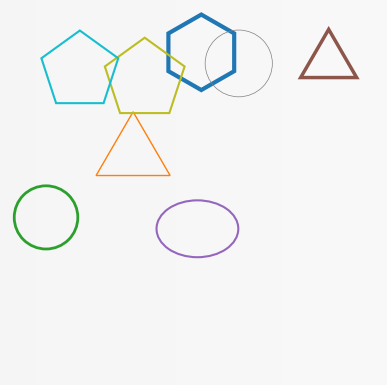[{"shape": "hexagon", "thickness": 3, "radius": 0.49, "center": [0.519, 0.864]}, {"shape": "triangle", "thickness": 1, "radius": 0.55, "center": [0.343, 0.599]}, {"shape": "circle", "thickness": 2, "radius": 0.41, "center": [0.119, 0.435]}, {"shape": "oval", "thickness": 1.5, "radius": 0.53, "center": [0.509, 0.406]}, {"shape": "triangle", "thickness": 2.5, "radius": 0.42, "center": [0.848, 0.84]}, {"shape": "circle", "thickness": 0.5, "radius": 0.43, "center": [0.616, 0.835]}, {"shape": "pentagon", "thickness": 1.5, "radius": 0.54, "center": [0.373, 0.794]}, {"shape": "pentagon", "thickness": 1.5, "radius": 0.52, "center": [0.206, 0.816]}]